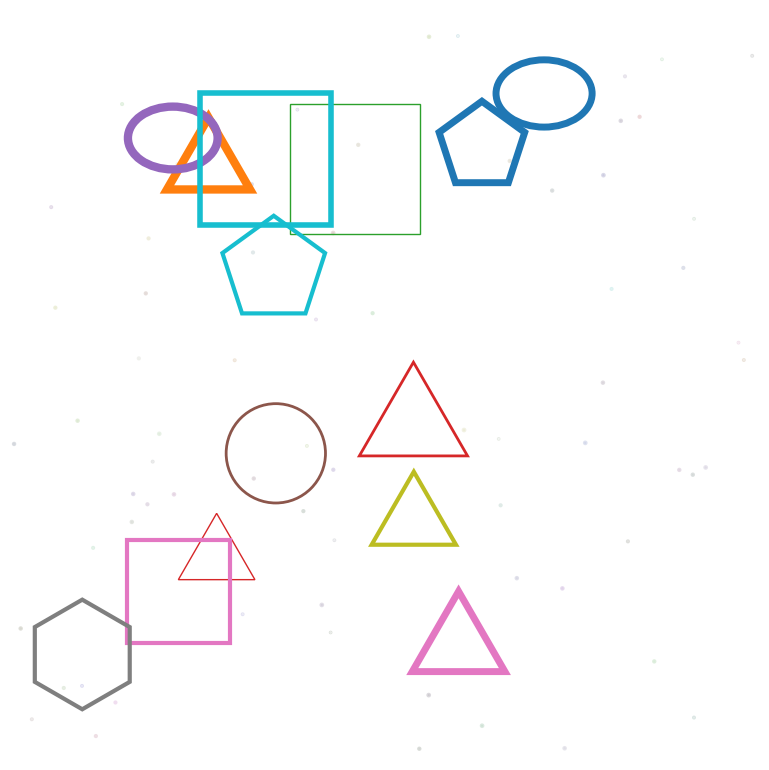[{"shape": "oval", "thickness": 2.5, "radius": 0.31, "center": [0.707, 0.879]}, {"shape": "pentagon", "thickness": 2.5, "radius": 0.29, "center": [0.626, 0.81]}, {"shape": "triangle", "thickness": 3, "radius": 0.31, "center": [0.271, 0.785]}, {"shape": "square", "thickness": 0.5, "radius": 0.42, "center": [0.462, 0.78]}, {"shape": "triangle", "thickness": 0.5, "radius": 0.29, "center": [0.281, 0.276]}, {"shape": "triangle", "thickness": 1, "radius": 0.41, "center": [0.537, 0.448]}, {"shape": "oval", "thickness": 3, "radius": 0.29, "center": [0.224, 0.821]}, {"shape": "circle", "thickness": 1, "radius": 0.32, "center": [0.358, 0.411]}, {"shape": "triangle", "thickness": 2.5, "radius": 0.35, "center": [0.596, 0.163]}, {"shape": "square", "thickness": 1.5, "radius": 0.33, "center": [0.232, 0.232]}, {"shape": "hexagon", "thickness": 1.5, "radius": 0.36, "center": [0.107, 0.15]}, {"shape": "triangle", "thickness": 1.5, "radius": 0.32, "center": [0.537, 0.324]}, {"shape": "square", "thickness": 2, "radius": 0.43, "center": [0.345, 0.793]}, {"shape": "pentagon", "thickness": 1.5, "radius": 0.35, "center": [0.356, 0.65]}]